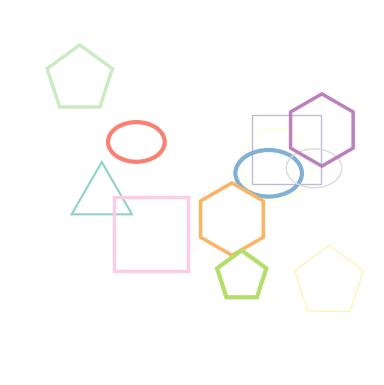[{"shape": "triangle", "thickness": 1.5, "radius": 0.45, "center": [0.264, 0.489]}, {"shape": "circle", "thickness": 0.5, "radius": 0.46, "center": [0.717, 0.573]}, {"shape": "square", "thickness": 1, "radius": 0.45, "center": [0.744, 0.612]}, {"shape": "oval", "thickness": 3, "radius": 0.37, "center": [0.354, 0.631]}, {"shape": "oval", "thickness": 3, "radius": 0.43, "center": [0.698, 0.55]}, {"shape": "hexagon", "thickness": 2.5, "radius": 0.47, "center": [0.602, 0.431]}, {"shape": "pentagon", "thickness": 3, "radius": 0.34, "center": [0.628, 0.282]}, {"shape": "square", "thickness": 2.5, "radius": 0.48, "center": [0.393, 0.392]}, {"shape": "oval", "thickness": 1, "radius": 0.36, "center": [0.816, 0.563]}, {"shape": "hexagon", "thickness": 2.5, "radius": 0.47, "center": [0.836, 0.662]}, {"shape": "pentagon", "thickness": 2.5, "radius": 0.45, "center": [0.207, 0.794]}, {"shape": "pentagon", "thickness": 0.5, "radius": 0.47, "center": [0.855, 0.268]}]